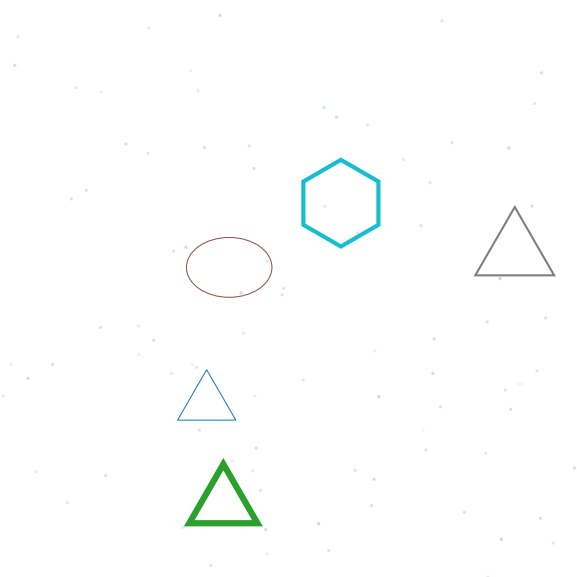[{"shape": "triangle", "thickness": 0.5, "radius": 0.29, "center": [0.358, 0.301]}, {"shape": "triangle", "thickness": 3, "radius": 0.34, "center": [0.387, 0.127]}, {"shape": "oval", "thickness": 0.5, "radius": 0.37, "center": [0.397, 0.536]}, {"shape": "triangle", "thickness": 1, "radius": 0.39, "center": [0.891, 0.562]}, {"shape": "hexagon", "thickness": 2, "radius": 0.38, "center": [0.59, 0.647]}]